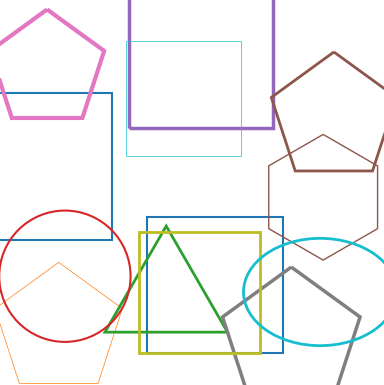[{"shape": "square", "thickness": 1.5, "radius": 0.95, "center": [0.101, 0.568]}, {"shape": "square", "thickness": 1.5, "radius": 0.88, "center": [0.559, 0.26]}, {"shape": "pentagon", "thickness": 0.5, "radius": 0.87, "center": [0.152, 0.145]}, {"shape": "triangle", "thickness": 2, "radius": 0.92, "center": [0.432, 0.229]}, {"shape": "circle", "thickness": 1.5, "radius": 0.85, "center": [0.169, 0.283]}, {"shape": "square", "thickness": 2.5, "radius": 0.94, "center": [0.523, 0.856]}, {"shape": "hexagon", "thickness": 1, "radius": 0.82, "center": [0.839, 0.488]}, {"shape": "pentagon", "thickness": 2, "radius": 0.85, "center": [0.867, 0.694]}, {"shape": "pentagon", "thickness": 3, "radius": 0.78, "center": [0.122, 0.82]}, {"shape": "pentagon", "thickness": 2.5, "radius": 0.94, "center": [0.757, 0.119]}, {"shape": "square", "thickness": 2, "radius": 0.78, "center": [0.517, 0.241]}, {"shape": "square", "thickness": 0.5, "radius": 0.75, "center": [0.477, 0.744]}, {"shape": "oval", "thickness": 2, "radius": 1.0, "center": [0.832, 0.242]}]